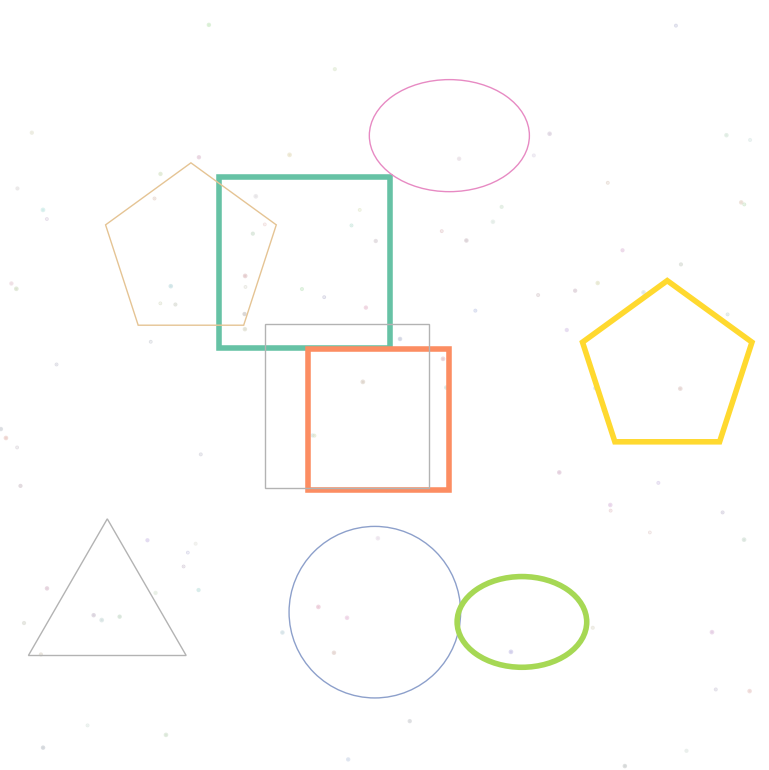[{"shape": "square", "thickness": 2, "radius": 0.56, "center": [0.396, 0.659]}, {"shape": "square", "thickness": 2, "radius": 0.46, "center": [0.492, 0.455]}, {"shape": "circle", "thickness": 0.5, "radius": 0.56, "center": [0.487, 0.205]}, {"shape": "oval", "thickness": 0.5, "radius": 0.52, "center": [0.584, 0.824]}, {"shape": "oval", "thickness": 2, "radius": 0.42, "center": [0.678, 0.192]}, {"shape": "pentagon", "thickness": 2, "radius": 0.58, "center": [0.867, 0.52]}, {"shape": "pentagon", "thickness": 0.5, "radius": 0.58, "center": [0.248, 0.672]}, {"shape": "square", "thickness": 0.5, "radius": 0.53, "center": [0.45, 0.473]}, {"shape": "triangle", "thickness": 0.5, "radius": 0.59, "center": [0.139, 0.208]}]